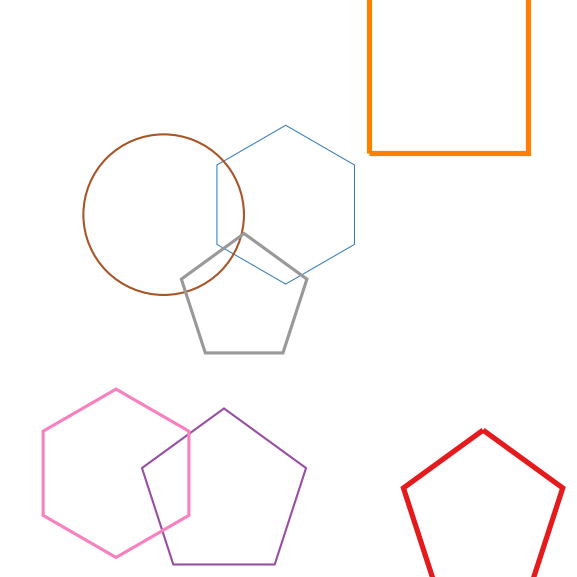[{"shape": "pentagon", "thickness": 2.5, "radius": 0.73, "center": [0.837, 0.109]}, {"shape": "hexagon", "thickness": 0.5, "radius": 0.69, "center": [0.495, 0.645]}, {"shape": "pentagon", "thickness": 1, "radius": 0.75, "center": [0.388, 0.143]}, {"shape": "square", "thickness": 2.5, "radius": 0.69, "center": [0.777, 0.871]}, {"shape": "circle", "thickness": 1, "radius": 0.7, "center": [0.283, 0.627]}, {"shape": "hexagon", "thickness": 1.5, "radius": 0.73, "center": [0.201, 0.18]}, {"shape": "pentagon", "thickness": 1.5, "radius": 0.57, "center": [0.423, 0.48]}]